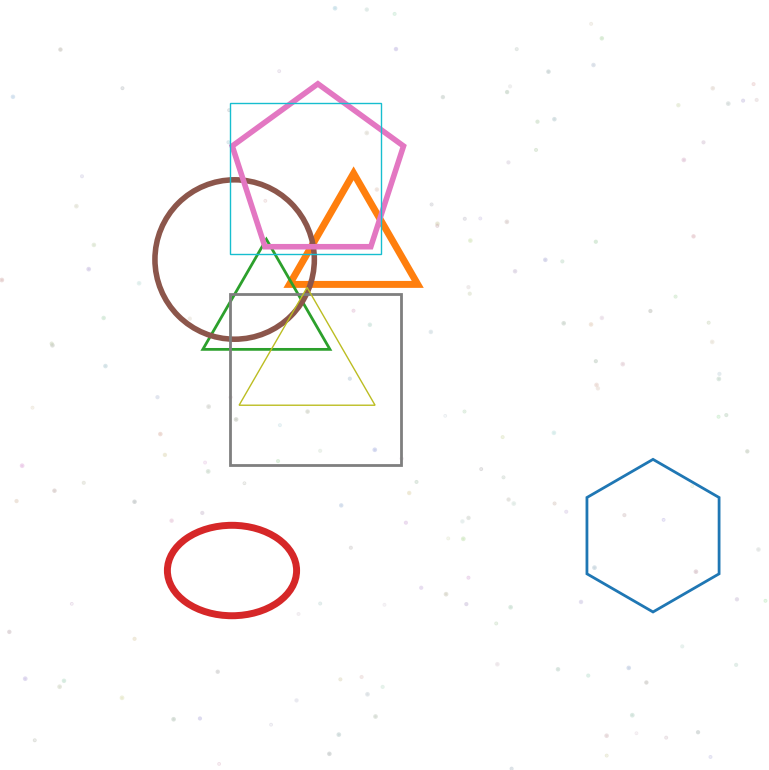[{"shape": "hexagon", "thickness": 1, "radius": 0.5, "center": [0.848, 0.304]}, {"shape": "triangle", "thickness": 2.5, "radius": 0.48, "center": [0.459, 0.679]}, {"shape": "triangle", "thickness": 1, "radius": 0.48, "center": [0.346, 0.594]}, {"shape": "oval", "thickness": 2.5, "radius": 0.42, "center": [0.301, 0.259]}, {"shape": "circle", "thickness": 2, "radius": 0.52, "center": [0.305, 0.663]}, {"shape": "pentagon", "thickness": 2, "radius": 0.58, "center": [0.413, 0.774]}, {"shape": "square", "thickness": 1, "radius": 0.55, "center": [0.41, 0.507]}, {"shape": "triangle", "thickness": 0.5, "radius": 0.51, "center": [0.399, 0.525]}, {"shape": "square", "thickness": 0.5, "radius": 0.49, "center": [0.397, 0.768]}]